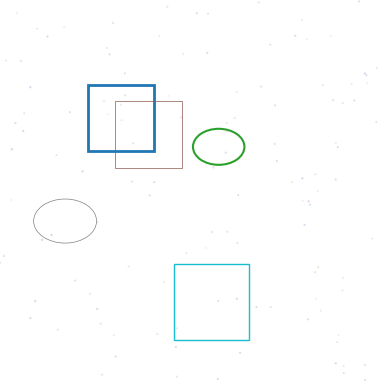[{"shape": "square", "thickness": 2, "radius": 0.43, "center": [0.314, 0.694]}, {"shape": "oval", "thickness": 1.5, "radius": 0.33, "center": [0.568, 0.619]}, {"shape": "square", "thickness": 0.5, "radius": 0.44, "center": [0.385, 0.651]}, {"shape": "oval", "thickness": 0.5, "radius": 0.41, "center": [0.169, 0.426]}, {"shape": "square", "thickness": 1, "radius": 0.49, "center": [0.55, 0.216]}]